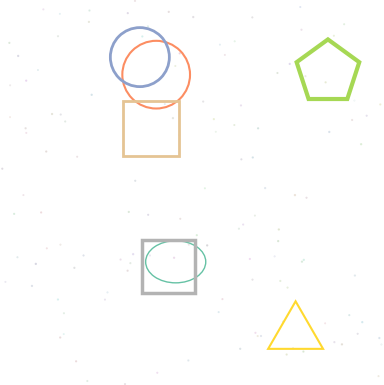[{"shape": "oval", "thickness": 1, "radius": 0.39, "center": [0.456, 0.32]}, {"shape": "circle", "thickness": 1.5, "radius": 0.44, "center": [0.406, 0.806]}, {"shape": "circle", "thickness": 2, "radius": 0.38, "center": [0.363, 0.852]}, {"shape": "pentagon", "thickness": 3, "radius": 0.43, "center": [0.852, 0.812]}, {"shape": "triangle", "thickness": 1.5, "radius": 0.41, "center": [0.768, 0.135]}, {"shape": "square", "thickness": 2, "radius": 0.36, "center": [0.392, 0.666]}, {"shape": "square", "thickness": 2.5, "radius": 0.35, "center": [0.438, 0.309]}]